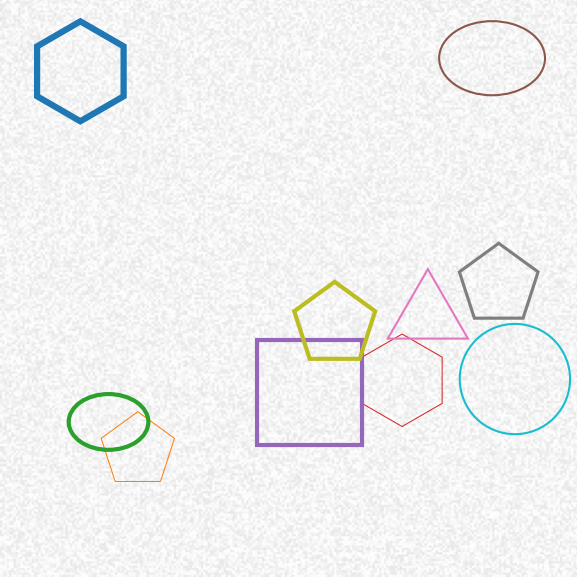[{"shape": "hexagon", "thickness": 3, "radius": 0.43, "center": [0.139, 0.876]}, {"shape": "pentagon", "thickness": 0.5, "radius": 0.33, "center": [0.239, 0.219]}, {"shape": "oval", "thickness": 2, "radius": 0.34, "center": [0.188, 0.268]}, {"shape": "hexagon", "thickness": 0.5, "radius": 0.4, "center": [0.696, 0.341]}, {"shape": "square", "thickness": 2, "radius": 0.45, "center": [0.537, 0.32]}, {"shape": "oval", "thickness": 1, "radius": 0.46, "center": [0.852, 0.898]}, {"shape": "triangle", "thickness": 1, "radius": 0.4, "center": [0.741, 0.453]}, {"shape": "pentagon", "thickness": 1.5, "radius": 0.36, "center": [0.864, 0.506]}, {"shape": "pentagon", "thickness": 2, "radius": 0.37, "center": [0.58, 0.437]}, {"shape": "circle", "thickness": 1, "radius": 0.48, "center": [0.892, 0.343]}]